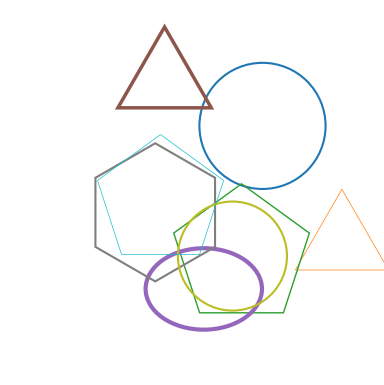[{"shape": "circle", "thickness": 1.5, "radius": 0.82, "center": [0.682, 0.673]}, {"shape": "triangle", "thickness": 0.5, "radius": 0.7, "center": [0.888, 0.369]}, {"shape": "pentagon", "thickness": 1, "radius": 0.93, "center": [0.627, 0.337]}, {"shape": "oval", "thickness": 3, "radius": 0.76, "center": [0.529, 0.25]}, {"shape": "triangle", "thickness": 2.5, "radius": 0.7, "center": [0.427, 0.79]}, {"shape": "hexagon", "thickness": 1.5, "radius": 0.9, "center": [0.403, 0.448]}, {"shape": "circle", "thickness": 1.5, "radius": 0.71, "center": [0.604, 0.335]}, {"shape": "pentagon", "thickness": 0.5, "radius": 0.86, "center": [0.417, 0.478]}]